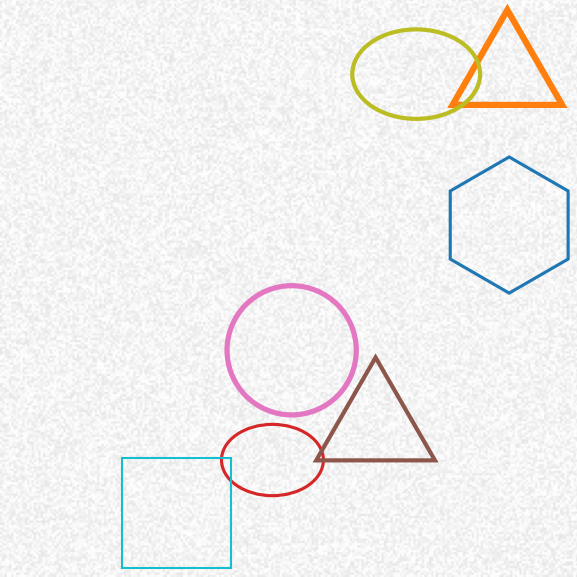[{"shape": "hexagon", "thickness": 1.5, "radius": 0.59, "center": [0.882, 0.609]}, {"shape": "triangle", "thickness": 3, "radius": 0.55, "center": [0.879, 0.872]}, {"shape": "oval", "thickness": 1.5, "radius": 0.44, "center": [0.472, 0.203]}, {"shape": "triangle", "thickness": 2, "radius": 0.59, "center": [0.65, 0.261]}, {"shape": "circle", "thickness": 2.5, "radius": 0.56, "center": [0.505, 0.393]}, {"shape": "oval", "thickness": 2, "radius": 0.55, "center": [0.721, 0.871]}, {"shape": "square", "thickness": 1, "radius": 0.47, "center": [0.306, 0.111]}]